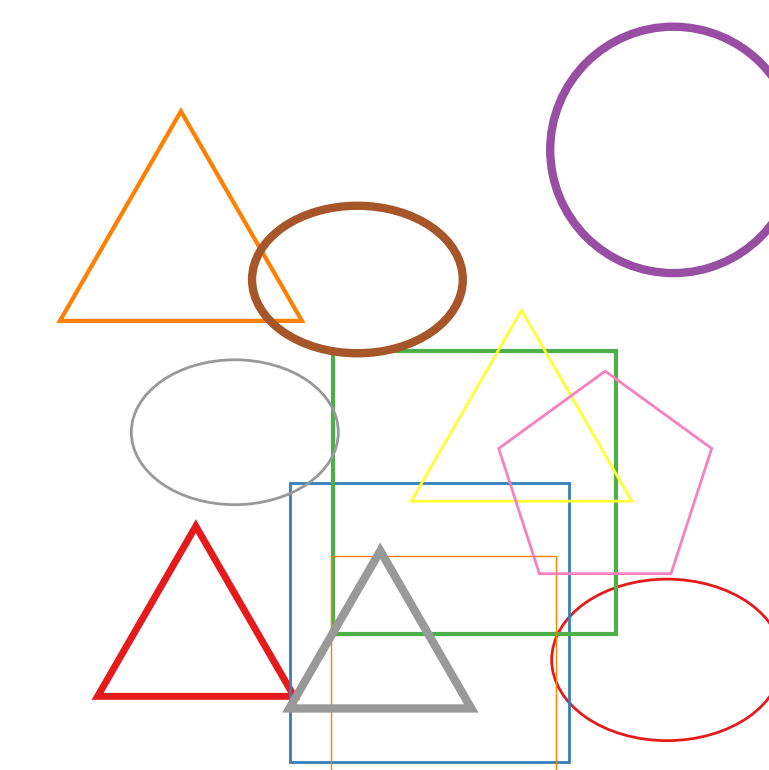[{"shape": "triangle", "thickness": 2.5, "radius": 0.74, "center": [0.254, 0.169]}, {"shape": "oval", "thickness": 1, "radius": 0.75, "center": [0.866, 0.143]}, {"shape": "square", "thickness": 1, "radius": 0.91, "center": [0.558, 0.192]}, {"shape": "square", "thickness": 1.5, "radius": 0.92, "center": [0.616, 0.361]}, {"shape": "circle", "thickness": 3, "radius": 0.8, "center": [0.875, 0.805]}, {"shape": "triangle", "thickness": 1.5, "radius": 0.91, "center": [0.235, 0.674]}, {"shape": "square", "thickness": 0.5, "radius": 0.73, "center": [0.576, 0.131]}, {"shape": "triangle", "thickness": 1, "radius": 0.83, "center": [0.677, 0.432]}, {"shape": "oval", "thickness": 3, "radius": 0.68, "center": [0.464, 0.637]}, {"shape": "pentagon", "thickness": 1, "radius": 0.73, "center": [0.786, 0.373]}, {"shape": "triangle", "thickness": 3, "radius": 0.68, "center": [0.494, 0.148]}, {"shape": "oval", "thickness": 1, "radius": 0.67, "center": [0.305, 0.439]}]